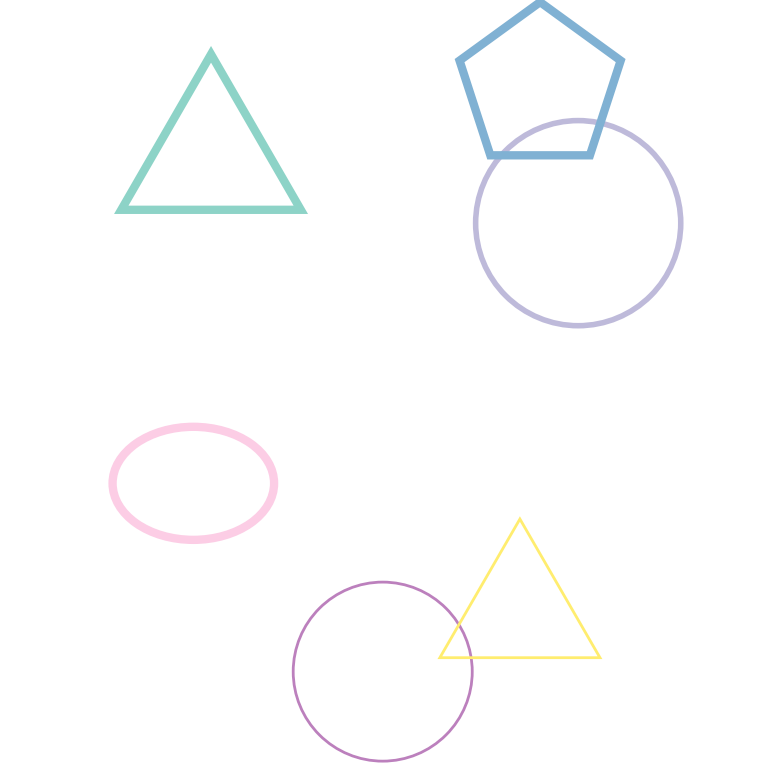[{"shape": "triangle", "thickness": 3, "radius": 0.67, "center": [0.274, 0.795]}, {"shape": "circle", "thickness": 2, "radius": 0.67, "center": [0.751, 0.71]}, {"shape": "pentagon", "thickness": 3, "radius": 0.55, "center": [0.701, 0.887]}, {"shape": "oval", "thickness": 3, "radius": 0.52, "center": [0.251, 0.372]}, {"shape": "circle", "thickness": 1, "radius": 0.58, "center": [0.497, 0.128]}, {"shape": "triangle", "thickness": 1, "radius": 0.6, "center": [0.675, 0.206]}]